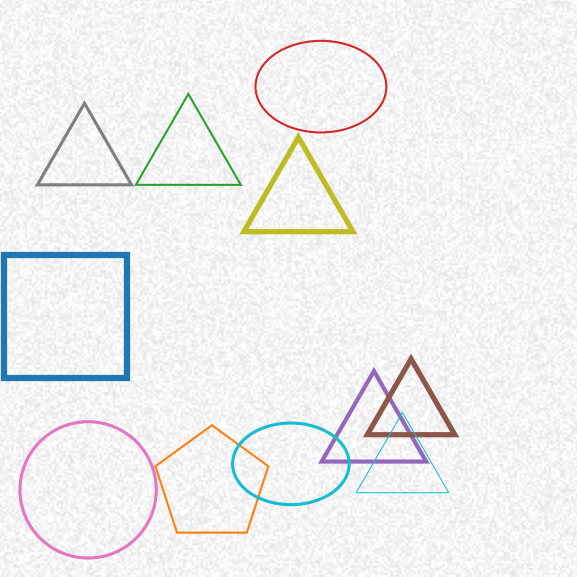[{"shape": "square", "thickness": 3, "radius": 0.53, "center": [0.113, 0.451]}, {"shape": "pentagon", "thickness": 1, "radius": 0.51, "center": [0.367, 0.16]}, {"shape": "triangle", "thickness": 1, "radius": 0.52, "center": [0.326, 0.732]}, {"shape": "oval", "thickness": 1, "radius": 0.57, "center": [0.556, 0.849]}, {"shape": "triangle", "thickness": 2, "radius": 0.52, "center": [0.647, 0.252]}, {"shape": "triangle", "thickness": 2.5, "radius": 0.44, "center": [0.712, 0.29]}, {"shape": "circle", "thickness": 1.5, "radius": 0.59, "center": [0.153, 0.151]}, {"shape": "triangle", "thickness": 1.5, "radius": 0.47, "center": [0.146, 0.726]}, {"shape": "triangle", "thickness": 2.5, "radius": 0.55, "center": [0.517, 0.652]}, {"shape": "oval", "thickness": 1.5, "radius": 0.5, "center": [0.504, 0.196]}, {"shape": "triangle", "thickness": 0.5, "radius": 0.46, "center": [0.697, 0.192]}]